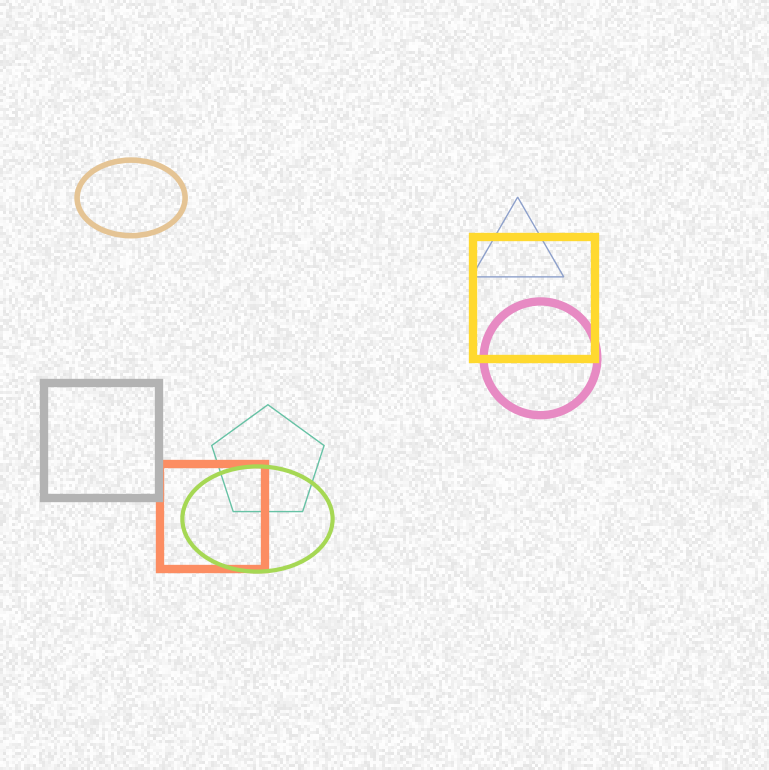[{"shape": "pentagon", "thickness": 0.5, "radius": 0.38, "center": [0.348, 0.398]}, {"shape": "square", "thickness": 3, "radius": 0.34, "center": [0.276, 0.329]}, {"shape": "triangle", "thickness": 0.5, "radius": 0.35, "center": [0.672, 0.675]}, {"shape": "circle", "thickness": 3, "radius": 0.37, "center": [0.702, 0.535]}, {"shape": "oval", "thickness": 1.5, "radius": 0.49, "center": [0.334, 0.326]}, {"shape": "square", "thickness": 3, "radius": 0.4, "center": [0.693, 0.613]}, {"shape": "oval", "thickness": 2, "radius": 0.35, "center": [0.17, 0.743]}, {"shape": "square", "thickness": 3, "radius": 0.37, "center": [0.131, 0.428]}]